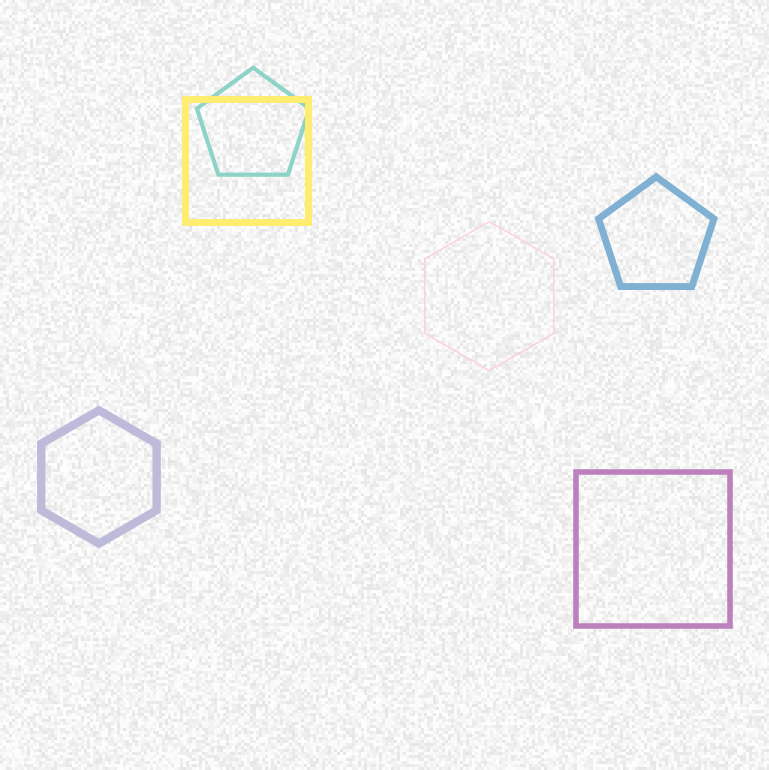[{"shape": "pentagon", "thickness": 1.5, "radius": 0.38, "center": [0.329, 0.835]}, {"shape": "hexagon", "thickness": 3, "radius": 0.43, "center": [0.129, 0.381]}, {"shape": "pentagon", "thickness": 2.5, "radius": 0.39, "center": [0.852, 0.692]}, {"shape": "hexagon", "thickness": 0.5, "radius": 0.48, "center": [0.635, 0.615]}, {"shape": "square", "thickness": 2, "radius": 0.5, "center": [0.848, 0.287]}, {"shape": "square", "thickness": 2.5, "radius": 0.4, "center": [0.32, 0.792]}]